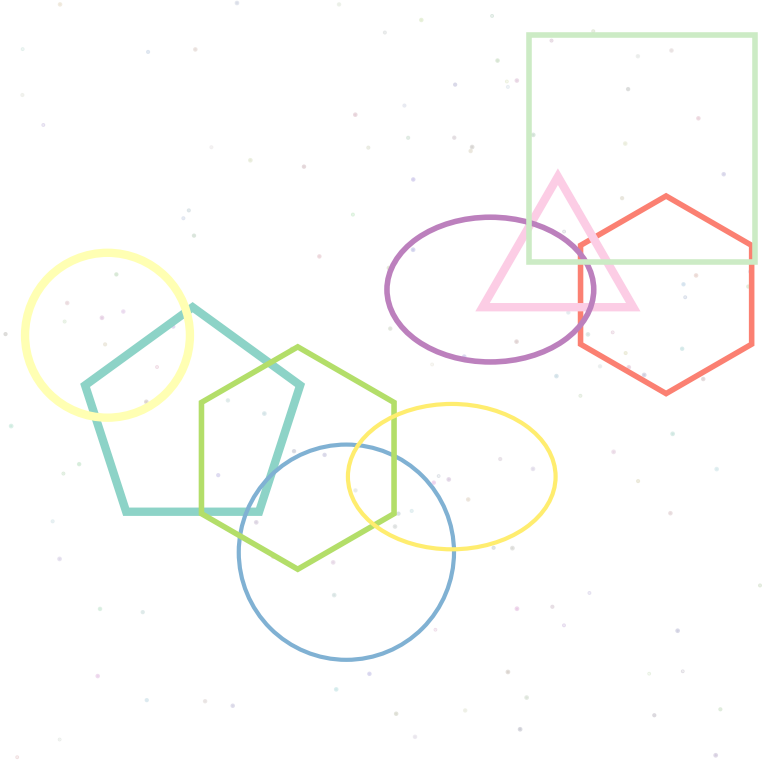[{"shape": "pentagon", "thickness": 3, "radius": 0.73, "center": [0.25, 0.454]}, {"shape": "circle", "thickness": 3, "radius": 0.54, "center": [0.14, 0.565]}, {"shape": "hexagon", "thickness": 2, "radius": 0.64, "center": [0.865, 0.617]}, {"shape": "circle", "thickness": 1.5, "radius": 0.7, "center": [0.45, 0.283]}, {"shape": "hexagon", "thickness": 2, "radius": 0.72, "center": [0.387, 0.405]}, {"shape": "triangle", "thickness": 3, "radius": 0.56, "center": [0.725, 0.658]}, {"shape": "oval", "thickness": 2, "radius": 0.67, "center": [0.637, 0.624]}, {"shape": "square", "thickness": 2, "radius": 0.74, "center": [0.834, 0.807]}, {"shape": "oval", "thickness": 1.5, "radius": 0.67, "center": [0.587, 0.381]}]